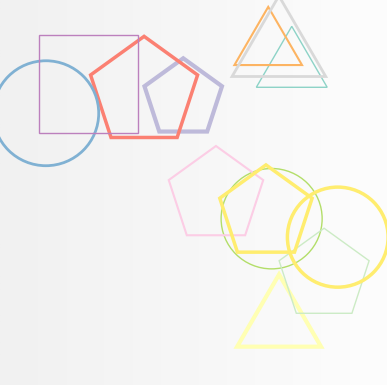[{"shape": "triangle", "thickness": 1, "radius": 0.53, "center": [0.753, 0.826]}, {"shape": "triangle", "thickness": 3, "radius": 0.63, "center": [0.72, 0.162]}, {"shape": "pentagon", "thickness": 3, "radius": 0.53, "center": [0.473, 0.743]}, {"shape": "pentagon", "thickness": 2.5, "radius": 0.73, "center": [0.372, 0.76]}, {"shape": "circle", "thickness": 2, "radius": 0.68, "center": [0.118, 0.706]}, {"shape": "triangle", "thickness": 1.5, "radius": 0.5, "center": [0.692, 0.881]}, {"shape": "circle", "thickness": 1, "radius": 0.65, "center": [0.701, 0.432]}, {"shape": "pentagon", "thickness": 1.5, "radius": 0.64, "center": [0.557, 0.493]}, {"shape": "triangle", "thickness": 2, "radius": 0.7, "center": [0.72, 0.871]}, {"shape": "square", "thickness": 1, "radius": 0.64, "center": [0.229, 0.783]}, {"shape": "pentagon", "thickness": 1, "radius": 0.61, "center": [0.836, 0.285]}, {"shape": "circle", "thickness": 2.5, "radius": 0.65, "center": [0.872, 0.384]}, {"shape": "pentagon", "thickness": 2.5, "radius": 0.63, "center": [0.686, 0.446]}]